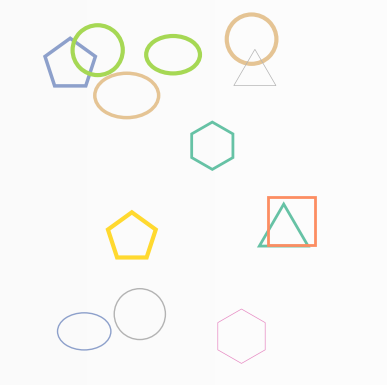[{"shape": "triangle", "thickness": 2, "radius": 0.36, "center": [0.732, 0.397]}, {"shape": "hexagon", "thickness": 2, "radius": 0.31, "center": [0.548, 0.621]}, {"shape": "square", "thickness": 2, "radius": 0.31, "center": [0.752, 0.426]}, {"shape": "pentagon", "thickness": 2.5, "radius": 0.34, "center": [0.181, 0.832]}, {"shape": "oval", "thickness": 1, "radius": 0.34, "center": [0.217, 0.139]}, {"shape": "hexagon", "thickness": 0.5, "radius": 0.35, "center": [0.623, 0.127]}, {"shape": "circle", "thickness": 3, "radius": 0.32, "center": [0.252, 0.87]}, {"shape": "oval", "thickness": 3, "radius": 0.35, "center": [0.447, 0.858]}, {"shape": "pentagon", "thickness": 3, "radius": 0.32, "center": [0.34, 0.384]}, {"shape": "circle", "thickness": 3, "radius": 0.32, "center": [0.649, 0.898]}, {"shape": "oval", "thickness": 2.5, "radius": 0.41, "center": [0.327, 0.752]}, {"shape": "triangle", "thickness": 0.5, "radius": 0.31, "center": [0.658, 0.809]}, {"shape": "circle", "thickness": 1, "radius": 0.33, "center": [0.361, 0.184]}]